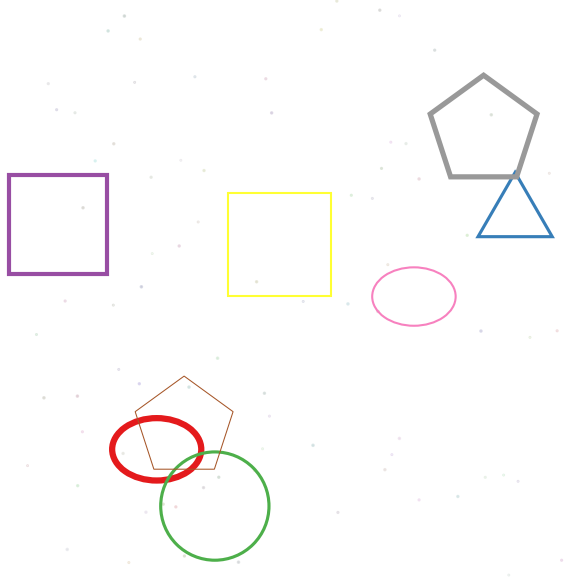[{"shape": "oval", "thickness": 3, "radius": 0.39, "center": [0.271, 0.221]}, {"shape": "triangle", "thickness": 1.5, "radius": 0.37, "center": [0.892, 0.626]}, {"shape": "circle", "thickness": 1.5, "radius": 0.47, "center": [0.372, 0.123]}, {"shape": "square", "thickness": 2, "radius": 0.43, "center": [0.1, 0.61]}, {"shape": "square", "thickness": 1, "radius": 0.44, "center": [0.484, 0.576]}, {"shape": "pentagon", "thickness": 0.5, "radius": 0.45, "center": [0.319, 0.259]}, {"shape": "oval", "thickness": 1, "radius": 0.36, "center": [0.717, 0.486]}, {"shape": "pentagon", "thickness": 2.5, "radius": 0.49, "center": [0.837, 0.772]}]